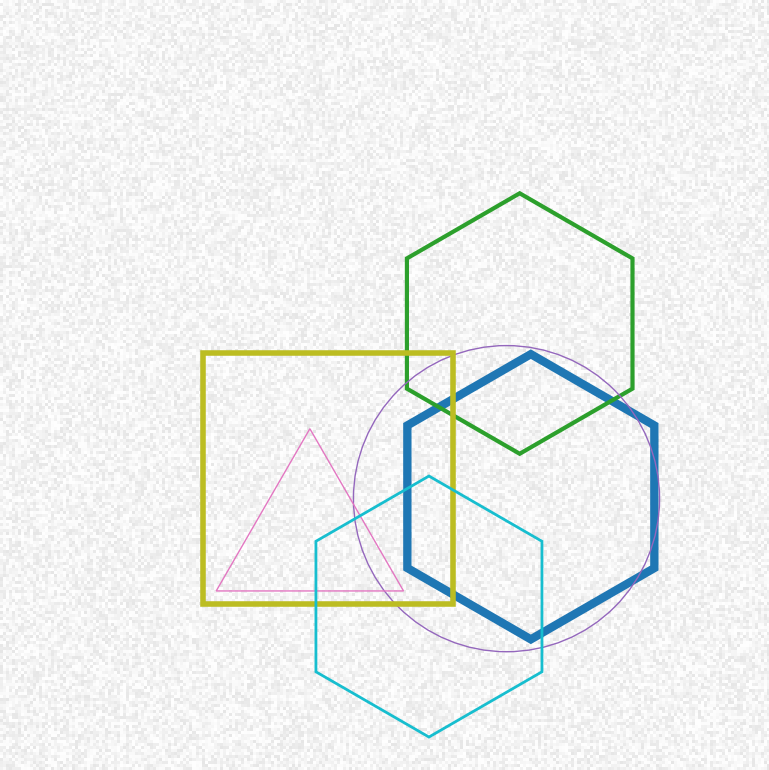[{"shape": "hexagon", "thickness": 3, "radius": 0.93, "center": [0.689, 0.355]}, {"shape": "hexagon", "thickness": 1.5, "radius": 0.85, "center": [0.675, 0.58]}, {"shape": "circle", "thickness": 0.5, "radius": 0.99, "center": [0.658, 0.352]}, {"shape": "triangle", "thickness": 0.5, "radius": 0.7, "center": [0.402, 0.303]}, {"shape": "square", "thickness": 2, "radius": 0.81, "center": [0.426, 0.379]}, {"shape": "hexagon", "thickness": 1, "radius": 0.85, "center": [0.557, 0.212]}]